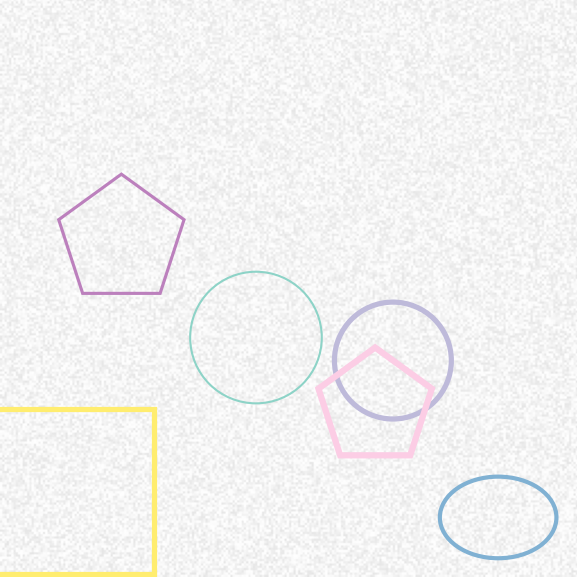[{"shape": "circle", "thickness": 1, "radius": 0.57, "center": [0.443, 0.415]}, {"shape": "circle", "thickness": 2.5, "radius": 0.51, "center": [0.68, 0.375]}, {"shape": "oval", "thickness": 2, "radius": 0.5, "center": [0.863, 0.103]}, {"shape": "pentagon", "thickness": 3, "radius": 0.52, "center": [0.65, 0.294]}, {"shape": "pentagon", "thickness": 1.5, "radius": 0.57, "center": [0.21, 0.583]}, {"shape": "square", "thickness": 2.5, "radius": 0.72, "center": [0.123, 0.148]}]